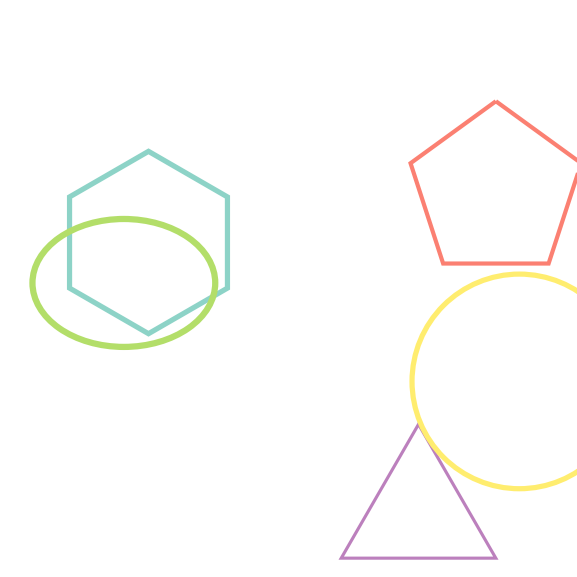[{"shape": "hexagon", "thickness": 2.5, "radius": 0.79, "center": [0.257, 0.579]}, {"shape": "pentagon", "thickness": 2, "radius": 0.78, "center": [0.859, 0.668]}, {"shape": "oval", "thickness": 3, "radius": 0.79, "center": [0.214, 0.509]}, {"shape": "triangle", "thickness": 1.5, "radius": 0.77, "center": [0.725, 0.11]}, {"shape": "circle", "thickness": 2.5, "radius": 0.93, "center": [0.899, 0.339]}]